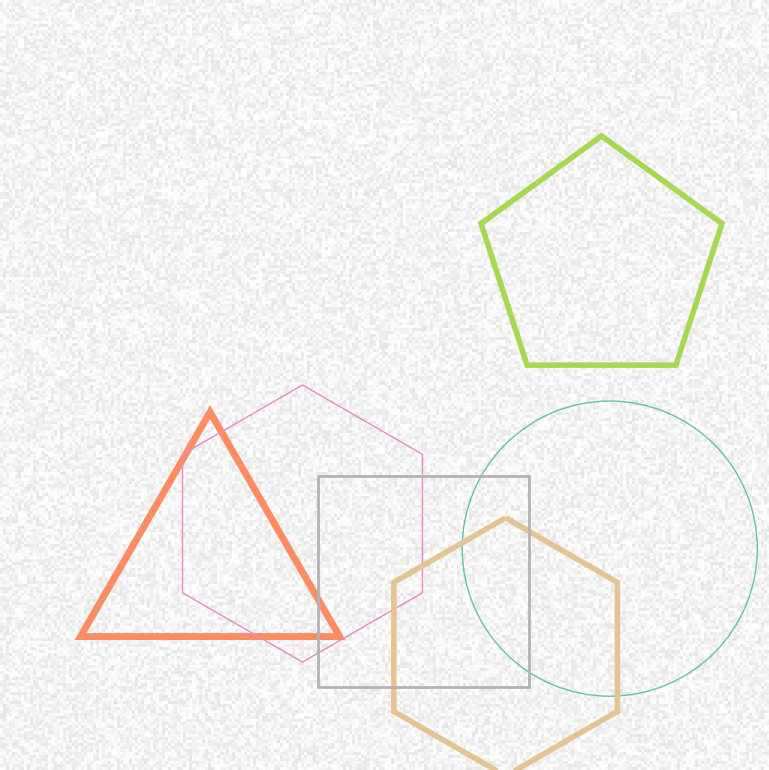[{"shape": "circle", "thickness": 0.5, "radius": 0.96, "center": [0.792, 0.288]}, {"shape": "triangle", "thickness": 2.5, "radius": 0.97, "center": [0.273, 0.27]}, {"shape": "hexagon", "thickness": 0.5, "radius": 0.9, "center": [0.393, 0.32]}, {"shape": "pentagon", "thickness": 2, "radius": 0.82, "center": [0.781, 0.659]}, {"shape": "hexagon", "thickness": 2, "radius": 0.84, "center": [0.657, 0.16]}, {"shape": "square", "thickness": 1, "radius": 0.68, "center": [0.55, 0.245]}]